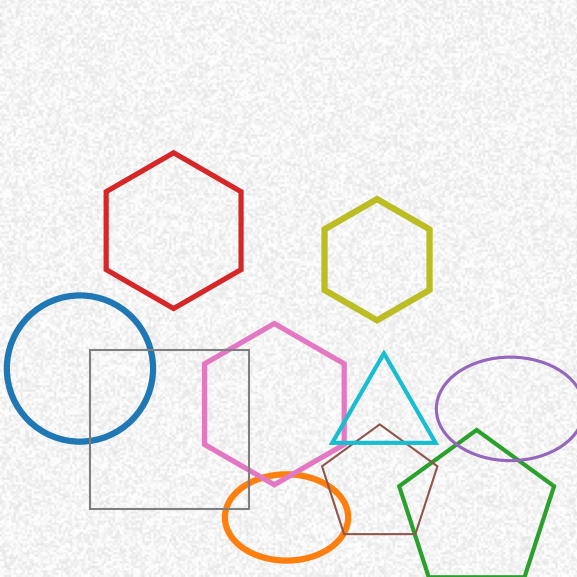[{"shape": "circle", "thickness": 3, "radius": 0.63, "center": [0.138, 0.361]}, {"shape": "oval", "thickness": 3, "radius": 0.53, "center": [0.496, 0.103]}, {"shape": "pentagon", "thickness": 2, "radius": 0.7, "center": [0.825, 0.114]}, {"shape": "hexagon", "thickness": 2.5, "radius": 0.67, "center": [0.301, 0.6]}, {"shape": "oval", "thickness": 1.5, "radius": 0.64, "center": [0.884, 0.291]}, {"shape": "pentagon", "thickness": 1, "radius": 0.53, "center": [0.658, 0.159]}, {"shape": "hexagon", "thickness": 2.5, "radius": 0.7, "center": [0.475, 0.299]}, {"shape": "square", "thickness": 1, "radius": 0.69, "center": [0.293, 0.255]}, {"shape": "hexagon", "thickness": 3, "radius": 0.52, "center": [0.653, 0.549]}, {"shape": "triangle", "thickness": 2, "radius": 0.52, "center": [0.665, 0.284]}]